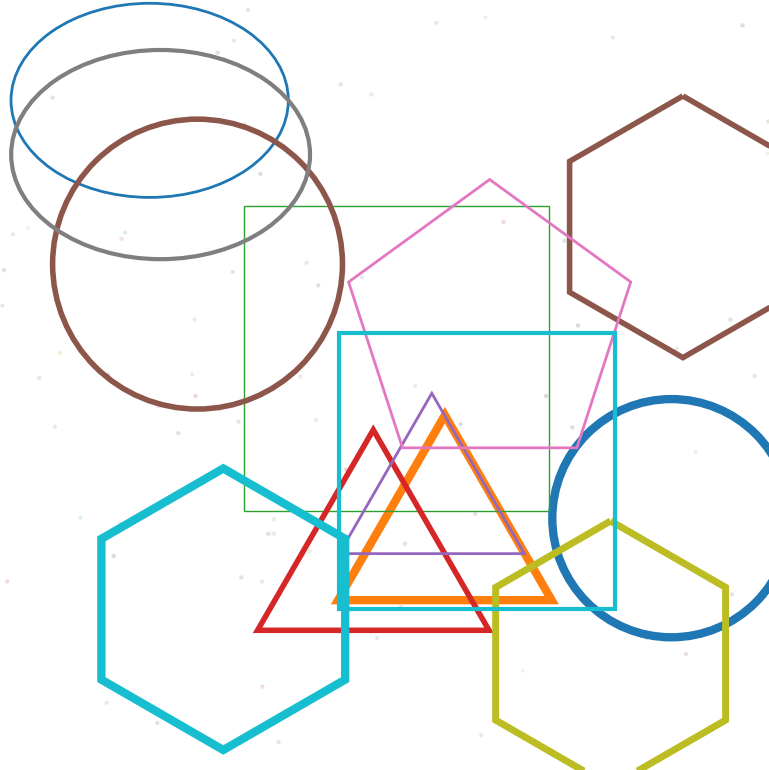[{"shape": "oval", "thickness": 1, "radius": 0.9, "center": [0.194, 0.87]}, {"shape": "circle", "thickness": 3, "radius": 0.77, "center": [0.872, 0.327]}, {"shape": "triangle", "thickness": 3, "radius": 0.8, "center": [0.578, 0.301]}, {"shape": "square", "thickness": 0.5, "radius": 0.99, "center": [0.515, 0.534]}, {"shape": "triangle", "thickness": 2, "radius": 0.87, "center": [0.485, 0.268]}, {"shape": "triangle", "thickness": 1, "radius": 0.69, "center": [0.561, 0.35]}, {"shape": "hexagon", "thickness": 2, "radius": 0.85, "center": [0.887, 0.705]}, {"shape": "circle", "thickness": 2, "radius": 0.94, "center": [0.257, 0.657]}, {"shape": "pentagon", "thickness": 1, "radius": 0.96, "center": [0.636, 0.574]}, {"shape": "oval", "thickness": 1.5, "radius": 0.97, "center": [0.209, 0.799]}, {"shape": "hexagon", "thickness": 2.5, "radius": 0.86, "center": [0.793, 0.151]}, {"shape": "square", "thickness": 1.5, "radius": 0.89, "center": [0.62, 0.388]}, {"shape": "hexagon", "thickness": 3, "radius": 0.91, "center": [0.29, 0.209]}]